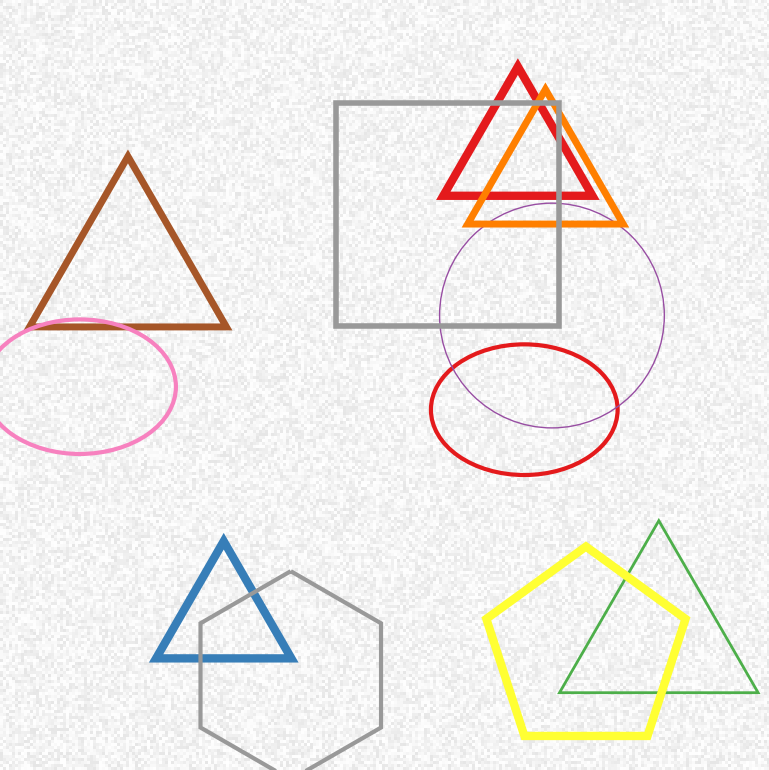[{"shape": "triangle", "thickness": 3, "radius": 0.56, "center": [0.673, 0.802]}, {"shape": "oval", "thickness": 1.5, "radius": 0.61, "center": [0.681, 0.468]}, {"shape": "triangle", "thickness": 3, "radius": 0.51, "center": [0.291, 0.196]}, {"shape": "triangle", "thickness": 1, "radius": 0.74, "center": [0.856, 0.175]}, {"shape": "circle", "thickness": 0.5, "radius": 0.73, "center": [0.717, 0.59]}, {"shape": "triangle", "thickness": 2.5, "radius": 0.58, "center": [0.708, 0.767]}, {"shape": "pentagon", "thickness": 3, "radius": 0.68, "center": [0.761, 0.154]}, {"shape": "triangle", "thickness": 2.5, "radius": 0.74, "center": [0.166, 0.649]}, {"shape": "oval", "thickness": 1.5, "radius": 0.62, "center": [0.104, 0.498]}, {"shape": "square", "thickness": 2, "radius": 0.72, "center": [0.581, 0.721]}, {"shape": "hexagon", "thickness": 1.5, "radius": 0.68, "center": [0.378, 0.123]}]